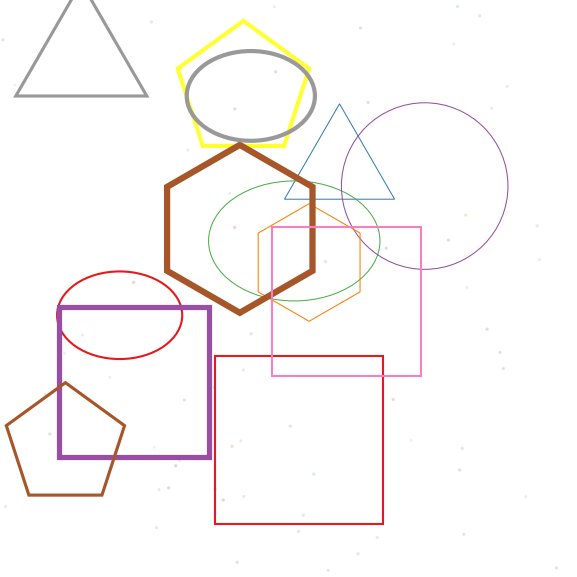[{"shape": "square", "thickness": 1, "radius": 0.73, "center": [0.518, 0.237]}, {"shape": "oval", "thickness": 1, "radius": 0.54, "center": [0.207, 0.453]}, {"shape": "triangle", "thickness": 0.5, "radius": 0.55, "center": [0.588, 0.709]}, {"shape": "oval", "thickness": 0.5, "radius": 0.74, "center": [0.51, 0.582]}, {"shape": "square", "thickness": 2.5, "radius": 0.65, "center": [0.232, 0.337]}, {"shape": "circle", "thickness": 0.5, "radius": 0.72, "center": [0.735, 0.677]}, {"shape": "hexagon", "thickness": 0.5, "radius": 0.51, "center": [0.535, 0.545]}, {"shape": "pentagon", "thickness": 2, "radius": 0.6, "center": [0.422, 0.843]}, {"shape": "pentagon", "thickness": 1.5, "radius": 0.54, "center": [0.113, 0.229]}, {"shape": "hexagon", "thickness": 3, "radius": 0.73, "center": [0.415, 0.603]}, {"shape": "square", "thickness": 1, "radius": 0.65, "center": [0.601, 0.477]}, {"shape": "triangle", "thickness": 1.5, "radius": 0.65, "center": [0.141, 0.898]}, {"shape": "oval", "thickness": 2, "radius": 0.56, "center": [0.434, 0.833]}]